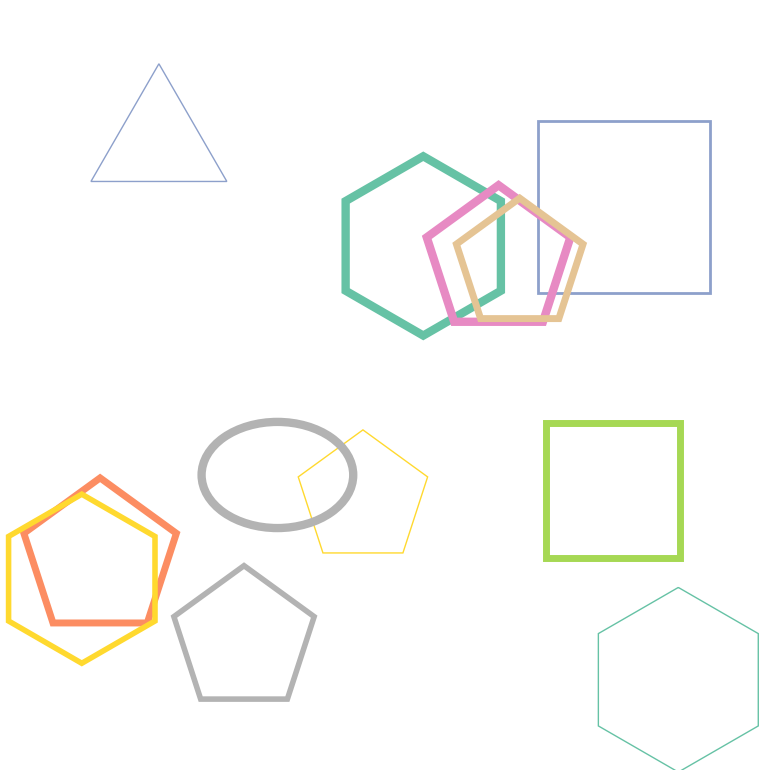[{"shape": "hexagon", "thickness": 3, "radius": 0.58, "center": [0.55, 0.681]}, {"shape": "hexagon", "thickness": 0.5, "radius": 0.6, "center": [0.881, 0.117]}, {"shape": "pentagon", "thickness": 2.5, "radius": 0.52, "center": [0.13, 0.275]}, {"shape": "triangle", "thickness": 0.5, "radius": 0.51, "center": [0.206, 0.815]}, {"shape": "square", "thickness": 1, "radius": 0.56, "center": [0.811, 0.731]}, {"shape": "pentagon", "thickness": 3, "radius": 0.49, "center": [0.647, 0.661]}, {"shape": "square", "thickness": 2.5, "radius": 0.44, "center": [0.796, 0.363]}, {"shape": "pentagon", "thickness": 0.5, "radius": 0.44, "center": [0.471, 0.353]}, {"shape": "hexagon", "thickness": 2, "radius": 0.55, "center": [0.106, 0.248]}, {"shape": "pentagon", "thickness": 2.5, "radius": 0.43, "center": [0.675, 0.656]}, {"shape": "oval", "thickness": 3, "radius": 0.49, "center": [0.36, 0.383]}, {"shape": "pentagon", "thickness": 2, "radius": 0.48, "center": [0.317, 0.17]}]